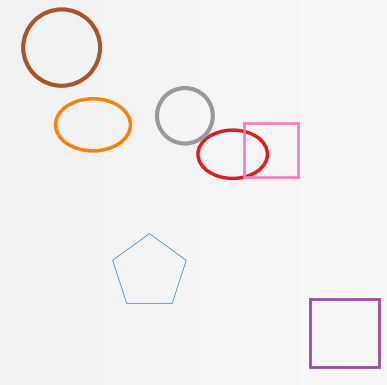[{"shape": "oval", "thickness": 2.5, "radius": 0.45, "center": [0.6, 0.599]}, {"shape": "pentagon", "thickness": 0.5, "radius": 0.5, "center": [0.386, 0.293]}, {"shape": "square", "thickness": 2, "radius": 0.44, "center": [0.889, 0.136]}, {"shape": "oval", "thickness": 2.5, "radius": 0.48, "center": [0.24, 0.676]}, {"shape": "circle", "thickness": 3, "radius": 0.5, "center": [0.159, 0.876]}, {"shape": "square", "thickness": 2, "radius": 0.35, "center": [0.699, 0.611]}, {"shape": "circle", "thickness": 3, "radius": 0.36, "center": [0.477, 0.699]}]